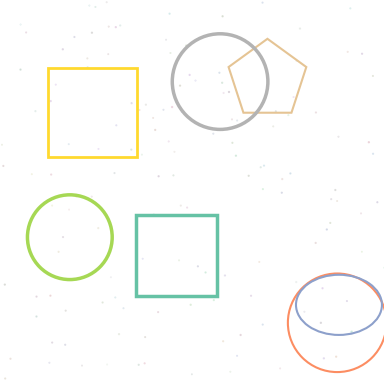[{"shape": "square", "thickness": 2.5, "radius": 0.52, "center": [0.459, 0.336]}, {"shape": "circle", "thickness": 1.5, "radius": 0.64, "center": [0.876, 0.162]}, {"shape": "oval", "thickness": 1.5, "radius": 0.56, "center": [0.88, 0.208]}, {"shape": "circle", "thickness": 2.5, "radius": 0.55, "center": [0.181, 0.384]}, {"shape": "square", "thickness": 2, "radius": 0.58, "center": [0.24, 0.708]}, {"shape": "pentagon", "thickness": 1.5, "radius": 0.53, "center": [0.695, 0.793]}, {"shape": "circle", "thickness": 2.5, "radius": 0.62, "center": [0.572, 0.788]}]